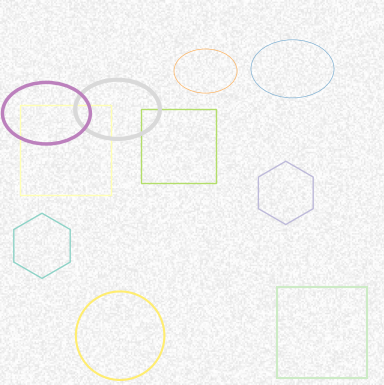[{"shape": "hexagon", "thickness": 1, "radius": 0.42, "center": [0.109, 0.362]}, {"shape": "square", "thickness": 1, "radius": 0.59, "center": [0.171, 0.61]}, {"shape": "hexagon", "thickness": 1, "radius": 0.41, "center": [0.742, 0.499]}, {"shape": "oval", "thickness": 0.5, "radius": 0.54, "center": [0.76, 0.821]}, {"shape": "oval", "thickness": 0.5, "radius": 0.41, "center": [0.534, 0.815]}, {"shape": "square", "thickness": 1, "radius": 0.48, "center": [0.464, 0.621]}, {"shape": "oval", "thickness": 3, "radius": 0.55, "center": [0.305, 0.716]}, {"shape": "oval", "thickness": 2.5, "radius": 0.57, "center": [0.121, 0.706]}, {"shape": "square", "thickness": 1.5, "radius": 0.59, "center": [0.836, 0.136]}, {"shape": "circle", "thickness": 1.5, "radius": 0.57, "center": [0.312, 0.128]}]